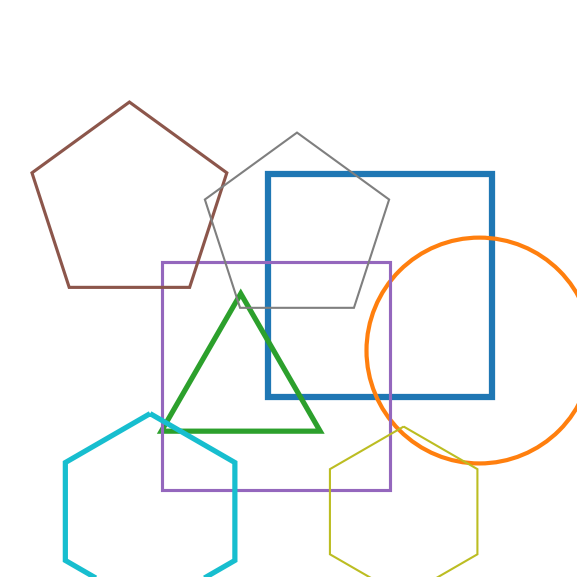[{"shape": "square", "thickness": 3, "radius": 0.97, "center": [0.658, 0.505]}, {"shape": "circle", "thickness": 2, "radius": 0.98, "center": [0.83, 0.392]}, {"shape": "triangle", "thickness": 2.5, "radius": 0.79, "center": [0.417, 0.332]}, {"shape": "square", "thickness": 1.5, "radius": 0.99, "center": [0.478, 0.348]}, {"shape": "pentagon", "thickness": 1.5, "radius": 0.89, "center": [0.224, 0.645]}, {"shape": "pentagon", "thickness": 1, "radius": 0.84, "center": [0.514, 0.602]}, {"shape": "hexagon", "thickness": 1, "radius": 0.74, "center": [0.699, 0.113]}, {"shape": "hexagon", "thickness": 2.5, "radius": 0.85, "center": [0.26, 0.113]}]